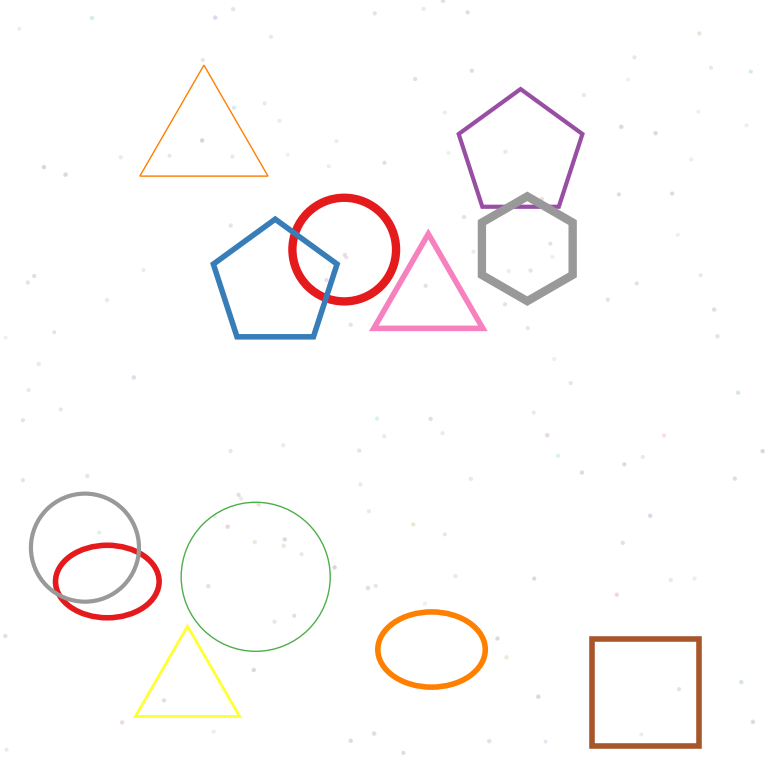[{"shape": "circle", "thickness": 3, "radius": 0.34, "center": [0.447, 0.676]}, {"shape": "oval", "thickness": 2, "radius": 0.34, "center": [0.139, 0.245]}, {"shape": "pentagon", "thickness": 2, "radius": 0.42, "center": [0.357, 0.631]}, {"shape": "circle", "thickness": 0.5, "radius": 0.48, "center": [0.332, 0.251]}, {"shape": "pentagon", "thickness": 1.5, "radius": 0.42, "center": [0.676, 0.8]}, {"shape": "triangle", "thickness": 0.5, "radius": 0.48, "center": [0.265, 0.819]}, {"shape": "oval", "thickness": 2, "radius": 0.35, "center": [0.56, 0.156]}, {"shape": "triangle", "thickness": 1, "radius": 0.39, "center": [0.244, 0.109]}, {"shape": "square", "thickness": 2, "radius": 0.35, "center": [0.838, 0.1]}, {"shape": "triangle", "thickness": 2, "radius": 0.41, "center": [0.556, 0.614]}, {"shape": "circle", "thickness": 1.5, "radius": 0.35, "center": [0.11, 0.289]}, {"shape": "hexagon", "thickness": 3, "radius": 0.34, "center": [0.685, 0.677]}]